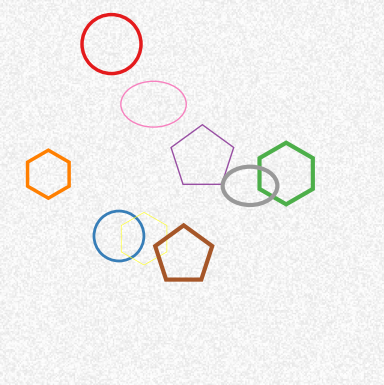[{"shape": "circle", "thickness": 2.5, "radius": 0.38, "center": [0.29, 0.885]}, {"shape": "circle", "thickness": 2, "radius": 0.32, "center": [0.309, 0.387]}, {"shape": "hexagon", "thickness": 3, "radius": 0.4, "center": [0.743, 0.549]}, {"shape": "pentagon", "thickness": 1, "radius": 0.43, "center": [0.526, 0.59]}, {"shape": "hexagon", "thickness": 2.5, "radius": 0.31, "center": [0.126, 0.548]}, {"shape": "hexagon", "thickness": 0.5, "radius": 0.34, "center": [0.374, 0.38]}, {"shape": "pentagon", "thickness": 3, "radius": 0.39, "center": [0.477, 0.337]}, {"shape": "oval", "thickness": 1, "radius": 0.42, "center": [0.399, 0.729]}, {"shape": "oval", "thickness": 3, "radius": 0.36, "center": [0.649, 0.517]}]